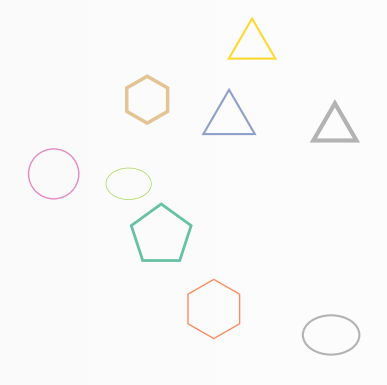[{"shape": "pentagon", "thickness": 2, "radius": 0.41, "center": [0.416, 0.389]}, {"shape": "hexagon", "thickness": 1, "radius": 0.38, "center": [0.552, 0.197]}, {"shape": "triangle", "thickness": 1.5, "radius": 0.38, "center": [0.591, 0.69]}, {"shape": "circle", "thickness": 1, "radius": 0.32, "center": [0.139, 0.548]}, {"shape": "oval", "thickness": 0.5, "radius": 0.29, "center": [0.332, 0.523]}, {"shape": "triangle", "thickness": 1.5, "radius": 0.35, "center": [0.651, 0.882]}, {"shape": "hexagon", "thickness": 2.5, "radius": 0.3, "center": [0.38, 0.741]}, {"shape": "oval", "thickness": 1.5, "radius": 0.36, "center": [0.855, 0.13]}, {"shape": "triangle", "thickness": 3, "radius": 0.32, "center": [0.864, 0.667]}]